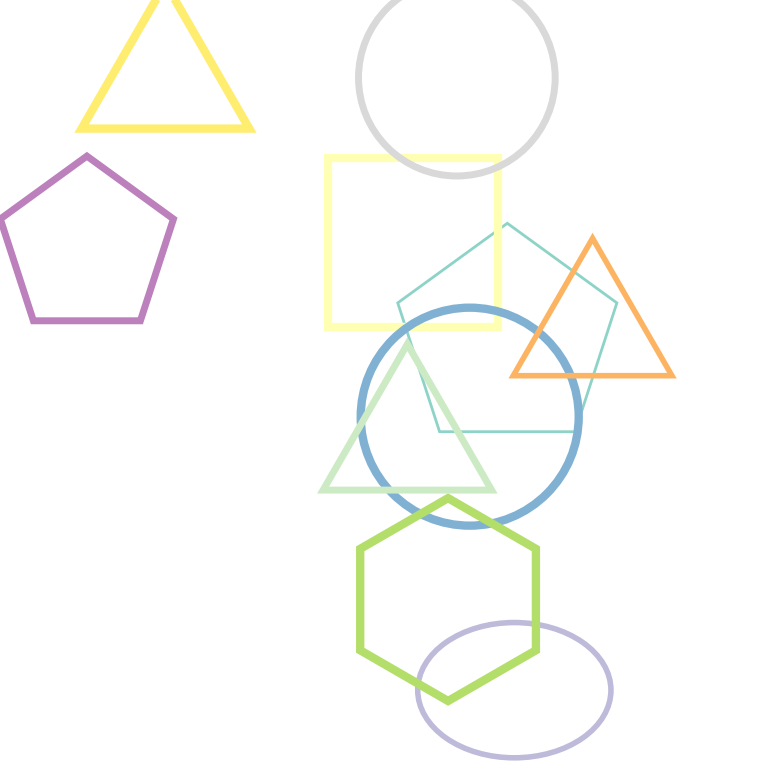[{"shape": "pentagon", "thickness": 1, "radius": 0.75, "center": [0.659, 0.56]}, {"shape": "square", "thickness": 3, "radius": 0.55, "center": [0.536, 0.685]}, {"shape": "oval", "thickness": 2, "radius": 0.63, "center": [0.668, 0.104]}, {"shape": "circle", "thickness": 3, "radius": 0.71, "center": [0.61, 0.459]}, {"shape": "triangle", "thickness": 2, "radius": 0.59, "center": [0.77, 0.572]}, {"shape": "hexagon", "thickness": 3, "radius": 0.66, "center": [0.582, 0.221]}, {"shape": "circle", "thickness": 2.5, "radius": 0.64, "center": [0.593, 0.899]}, {"shape": "pentagon", "thickness": 2.5, "radius": 0.59, "center": [0.113, 0.679]}, {"shape": "triangle", "thickness": 2.5, "radius": 0.63, "center": [0.529, 0.427]}, {"shape": "triangle", "thickness": 3, "radius": 0.63, "center": [0.215, 0.896]}]